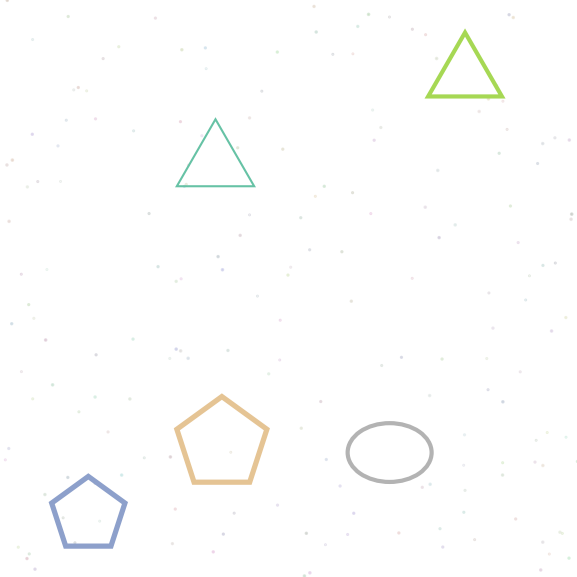[{"shape": "triangle", "thickness": 1, "radius": 0.39, "center": [0.373, 0.715]}, {"shape": "pentagon", "thickness": 2.5, "radius": 0.33, "center": [0.153, 0.107]}, {"shape": "triangle", "thickness": 2, "radius": 0.37, "center": [0.805, 0.869]}, {"shape": "pentagon", "thickness": 2.5, "radius": 0.41, "center": [0.384, 0.23]}, {"shape": "oval", "thickness": 2, "radius": 0.36, "center": [0.675, 0.215]}]